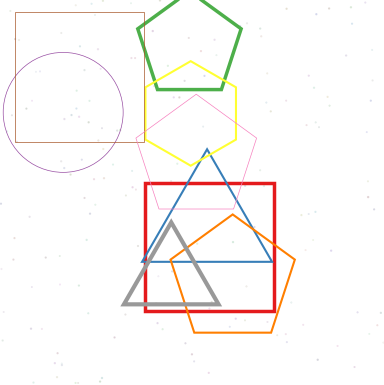[{"shape": "square", "thickness": 2.5, "radius": 0.83, "center": [0.544, 0.359]}, {"shape": "triangle", "thickness": 1.5, "radius": 0.97, "center": [0.538, 0.417]}, {"shape": "pentagon", "thickness": 2.5, "radius": 0.71, "center": [0.492, 0.881]}, {"shape": "circle", "thickness": 0.5, "radius": 0.78, "center": [0.164, 0.708]}, {"shape": "pentagon", "thickness": 1.5, "radius": 0.85, "center": [0.604, 0.273]}, {"shape": "hexagon", "thickness": 1.5, "radius": 0.68, "center": [0.495, 0.705]}, {"shape": "square", "thickness": 0.5, "radius": 0.84, "center": [0.207, 0.8]}, {"shape": "pentagon", "thickness": 0.5, "radius": 0.82, "center": [0.51, 0.59]}, {"shape": "triangle", "thickness": 3, "radius": 0.71, "center": [0.445, 0.28]}]